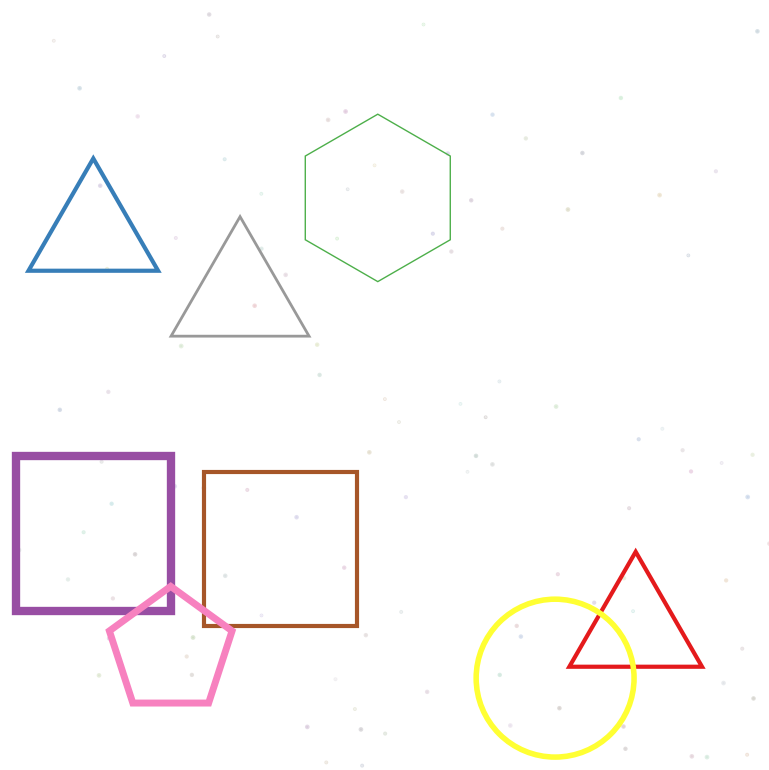[{"shape": "triangle", "thickness": 1.5, "radius": 0.5, "center": [0.826, 0.184]}, {"shape": "triangle", "thickness": 1.5, "radius": 0.49, "center": [0.121, 0.697]}, {"shape": "hexagon", "thickness": 0.5, "radius": 0.54, "center": [0.491, 0.743]}, {"shape": "square", "thickness": 3, "radius": 0.5, "center": [0.121, 0.308]}, {"shape": "circle", "thickness": 2, "radius": 0.51, "center": [0.721, 0.119]}, {"shape": "square", "thickness": 1.5, "radius": 0.5, "center": [0.364, 0.287]}, {"shape": "pentagon", "thickness": 2.5, "radius": 0.42, "center": [0.222, 0.155]}, {"shape": "triangle", "thickness": 1, "radius": 0.52, "center": [0.312, 0.615]}]